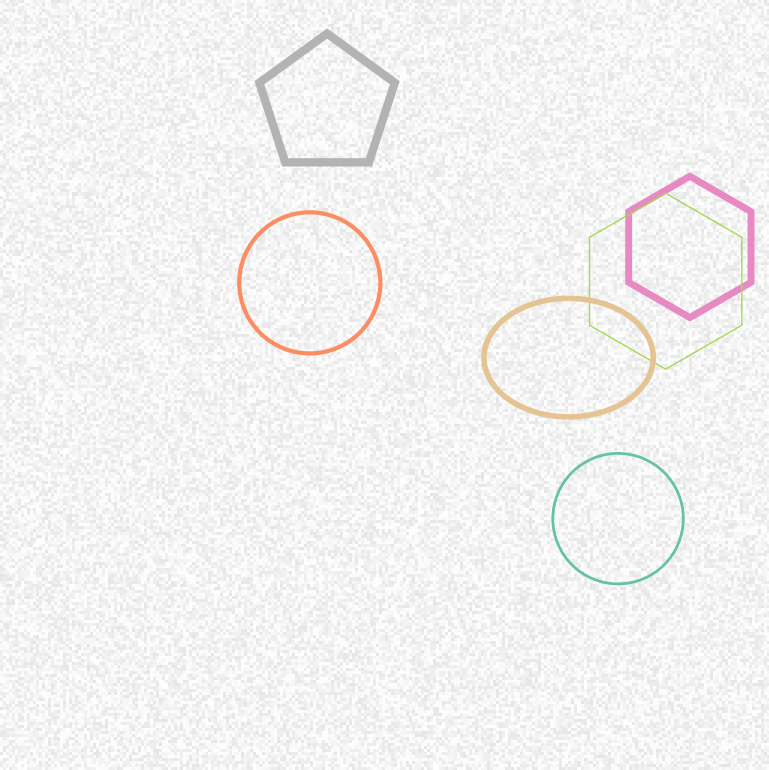[{"shape": "circle", "thickness": 1, "radius": 0.42, "center": [0.803, 0.326]}, {"shape": "circle", "thickness": 1.5, "radius": 0.46, "center": [0.402, 0.633]}, {"shape": "hexagon", "thickness": 2.5, "radius": 0.46, "center": [0.896, 0.679]}, {"shape": "hexagon", "thickness": 0.5, "radius": 0.57, "center": [0.865, 0.635]}, {"shape": "oval", "thickness": 2, "radius": 0.55, "center": [0.738, 0.536]}, {"shape": "pentagon", "thickness": 3, "radius": 0.46, "center": [0.425, 0.864]}]